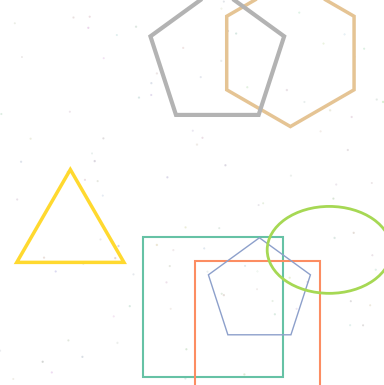[{"shape": "square", "thickness": 1.5, "radius": 0.9, "center": [0.553, 0.203]}, {"shape": "square", "thickness": 1.5, "radius": 0.81, "center": [0.669, 0.158]}, {"shape": "pentagon", "thickness": 1, "radius": 0.7, "center": [0.674, 0.243]}, {"shape": "oval", "thickness": 2, "radius": 0.81, "center": [0.855, 0.351]}, {"shape": "triangle", "thickness": 2.5, "radius": 0.8, "center": [0.183, 0.399]}, {"shape": "hexagon", "thickness": 2.5, "radius": 0.95, "center": [0.754, 0.862]}, {"shape": "pentagon", "thickness": 3, "radius": 0.91, "center": [0.564, 0.849]}]